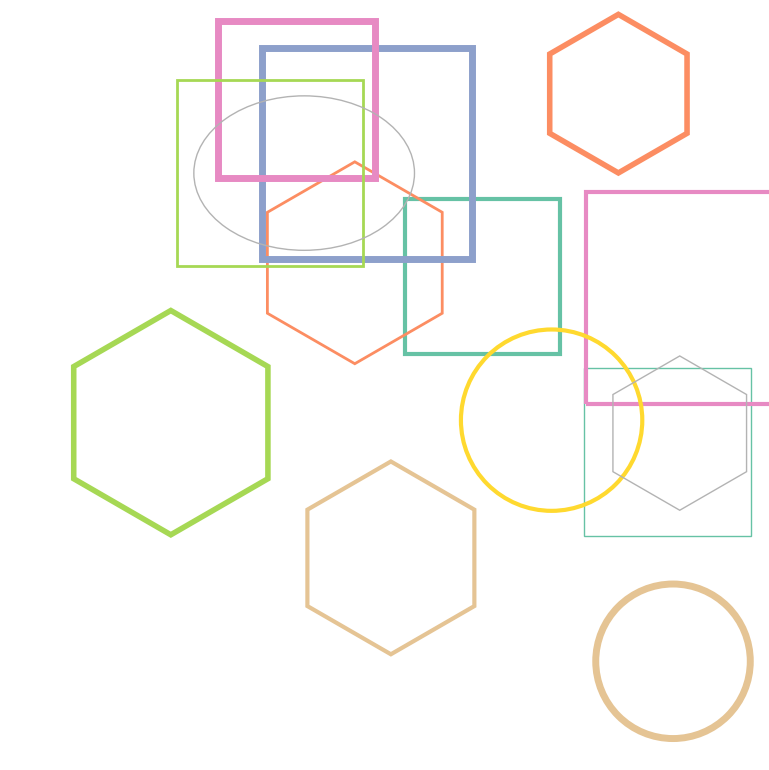[{"shape": "square", "thickness": 0.5, "radius": 0.54, "center": [0.867, 0.413]}, {"shape": "square", "thickness": 1.5, "radius": 0.5, "center": [0.626, 0.641]}, {"shape": "hexagon", "thickness": 2, "radius": 0.51, "center": [0.803, 0.878]}, {"shape": "hexagon", "thickness": 1, "radius": 0.66, "center": [0.461, 0.659]}, {"shape": "square", "thickness": 2.5, "radius": 0.68, "center": [0.477, 0.801]}, {"shape": "square", "thickness": 1.5, "radius": 0.69, "center": [0.898, 0.613]}, {"shape": "square", "thickness": 2.5, "radius": 0.51, "center": [0.385, 0.871]}, {"shape": "square", "thickness": 1, "radius": 0.6, "center": [0.35, 0.776]}, {"shape": "hexagon", "thickness": 2, "radius": 0.73, "center": [0.222, 0.451]}, {"shape": "circle", "thickness": 1.5, "radius": 0.59, "center": [0.716, 0.454]}, {"shape": "circle", "thickness": 2.5, "radius": 0.5, "center": [0.874, 0.141]}, {"shape": "hexagon", "thickness": 1.5, "radius": 0.63, "center": [0.508, 0.275]}, {"shape": "hexagon", "thickness": 0.5, "radius": 0.5, "center": [0.883, 0.438]}, {"shape": "oval", "thickness": 0.5, "radius": 0.72, "center": [0.395, 0.775]}]